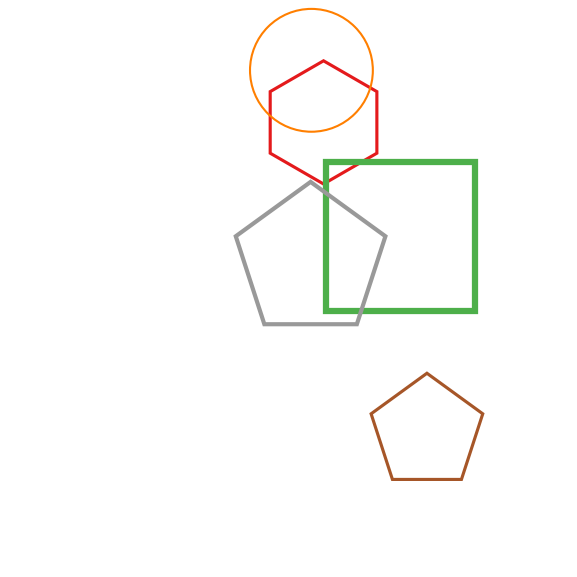[{"shape": "hexagon", "thickness": 1.5, "radius": 0.53, "center": [0.56, 0.787]}, {"shape": "square", "thickness": 3, "radius": 0.65, "center": [0.694, 0.59]}, {"shape": "circle", "thickness": 1, "radius": 0.53, "center": [0.539, 0.877]}, {"shape": "pentagon", "thickness": 1.5, "radius": 0.51, "center": [0.739, 0.251]}, {"shape": "pentagon", "thickness": 2, "radius": 0.68, "center": [0.538, 0.548]}]